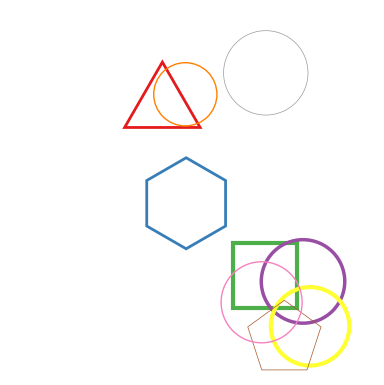[{"shape": "triangle", "thickness": 2, "radius": 0.57, "center": [0.422, 0.726]}, {"shape": "hexagon", "thickness": 2, "radius": 0.59, "center": [0.484, 0.472]}, {"shape": "square", "thickness": 3, "radius": 0.42, "center": [0.688, 0.285]}, {"shape": "circle", "thickness": 2.5, "radius": 0.54, "center": [0.787, 0.269]}, {"shape": "circle", "thickness": 1, "radius": 0.41, "center": [0.481, 0.755]}, {"shape": "circle", "thickness": 3, "radius": 0.51, "center": [0.805, 0.152]}, {"shape": "pentagon", "thickness": 0.5, "radius": 0.5, "center": [0.739, 0.12]}, {"shape": "circle", "thickness": 1, "radius": 0.53, "center": [0.68, 0.215]}, {"shape": "circle", "thickness": 0.5, "radius": 0.55, "center": [0.69, 0.811]}]